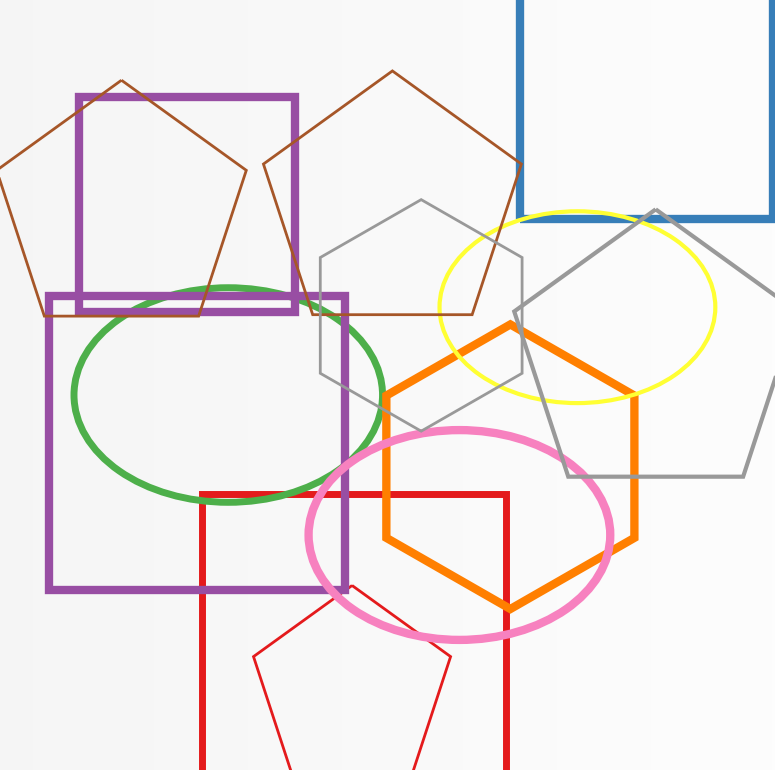[{"shape": "pentagon", "thickness": 1, "radius": 0.67, "center": [0.454, 0.106]}, {"shape": "square", "thickness": 2.5, "radius": 0.98, "center": [0.457, 0.162]}, {"shape": "square", "thickness": 3, "radius": 0.82, "center": [0.835, 0.879]}, {"shape": "oval", "thickness": 2.5, "radius": 1.0, "center": [0.295, 0.487]}, {"shape": "square", "thickness": 3, "radius": 0.95, "center": [0.255, 0.424]}, {"shape": "square", "thickness": 3, "radius": 0.7, "center": [0.242, 0.735]}, {"shape": "hexagon", "thickness": 3, "radius": 0.92, "center": [0.659, 0.394]}, {"shape": "oval", "thickness": 1.5, "radius": 0.89, "center": [0.745, 0.601]}, {"shape": "pentagon", "thickness": 1, "radius": 0.87, "center": [0.506, 0.733]}, {"shape": "pentagon", "thickness": 1, "radius": 0.85, "center": [0.157, 0.726]}, {"shape": "oval", "thickness": 3, "radius": 0.97, "center": [0.593, 0.305]}, {"shape": "hexagon", "thickness": 1, "radius": 0.75, "center": [0.543, 0.59]}, {"shape": "pentagon", "thickness": 1.5, "radius": 0.96, "center": [0.846, 0.536]}]